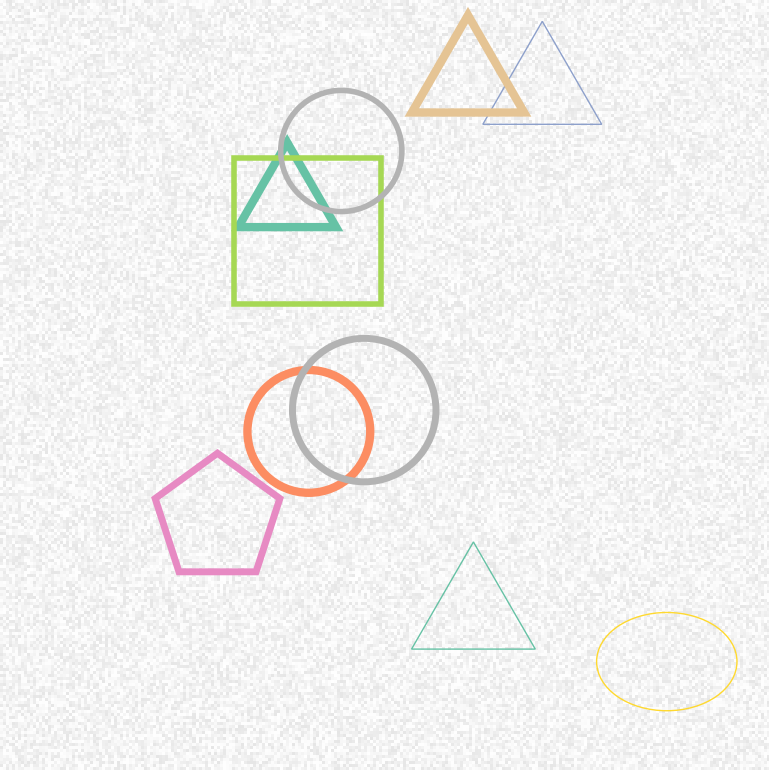[{"shape": "triangle", "thickness": 0.5, "radius": 0.46, "center": [0.615, 0.203]}, {"shape": "triangle", "thickness": 3, "radius": 0.37, "center": [0.373, 0.742]}, {"shape": "circle", "thickness": 3, "radius": 0.4, "center": [0.401, 0.44]}, {"shape": "triangle", "thickness": 0.5, "radius": 0.45, "center": [0.704, 0.883]}, {"shape": "pentagon", "thickness": 2.5, "radius": 0.43, "center": [0.282, 0.326]}, {"shape": "square", "thickness": 2, "radius": 0.48, "center": [0.399, 0.7]}, {"shape": "oval", "thickness": 0.5, "radius": 0.46, "center": [0.866, 0.141]}, {"shape": "triangle", "thickness": 3, "radius": 0.42, "center": [0.608, 0.896]}, {"shape": "circle", "thickness": 2, "radius": 0.39, "center": [0.443, 0.804]}, {"shape": "circle", "thickness": 2.5, "radius": 0.47, "center": [0.473, 0.467]}]